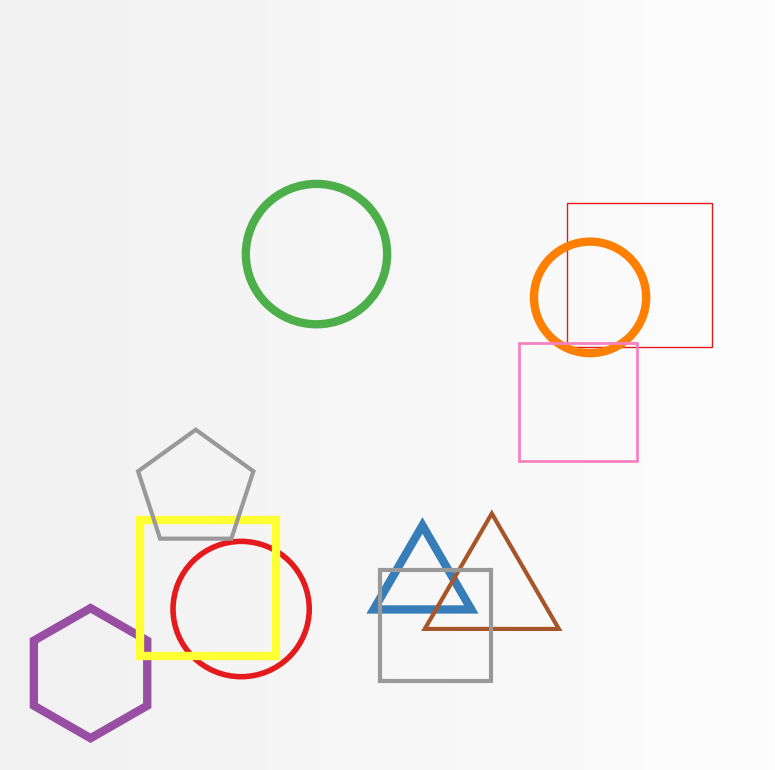[{"shape": "circle", "thickness": 2, "radius": 0.44, "center": [0.311, 0.209]}, {"shape": "square", "thickness": 0.5, "radius": 0.47, "center": [0.826, 0.643]}, {"shape": "triangle", "thickness": 3, "radius": 0.36, "center": [0.545, 0.245]}, {"shape": "circle", "thickness": 3, "radius": 0.46, "center": [0.408, 0.67]}, {"shape": "hexagon", "thickness": 3, "radius": 0.42, "center": [0.117, 0.126]}, {"shape": "circle", "thickness": 3, "radius": 0.36, "center": [0.761, 0.614]}, {"shape": "square", "thickness": 3, "radius": 0.44, "center": [0.268, 0.236]}, {"shape": "triangle", "thickness": 1.5, "radius": 0.5, "center": [0.635, 0.233]}, {"shape": "square", "thickness": 1, "radius": 0.38, "center": [0.746, 0.478]}, {"shape": "pentagon", "thickness": 1.5, "radius": 0.39, "center": [0.253, 0.364]}, {"shape": "square", "thickness": 1.5, "radius": 0.36, "center": [0.562, 0.187]}]